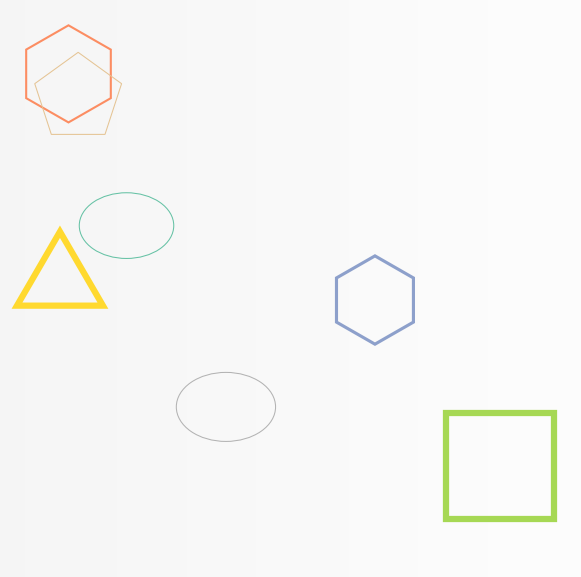[{"shape": "oval", "thickness": 0.5, "radius": 0.41, "center": [0.218, 0.608]}, {"shape": "hexagon", "thickness": 1, "radius": 0.42, "center": [0.118, 0.871]}, {"shape": "hexagon", "thickness": 1.5, "radius": 0.38, "center": [0.645, 0.48]}, {"shape": "square", "thickness": 3, "radius": 0.46, "center": [0.86, 0.192]}, {"shape": "triangle", "thickness": 3, "radius": 0.43, "center": [0.103, 0.513]}, {"shape": "pentagon", "thickness": 0.5, "radius": 0.39, "center": [0.134, 0.83]}, {"shape": "oval", "thickness": 0.5, "radius": 0.43, "center": [0.389, 0.295]}]